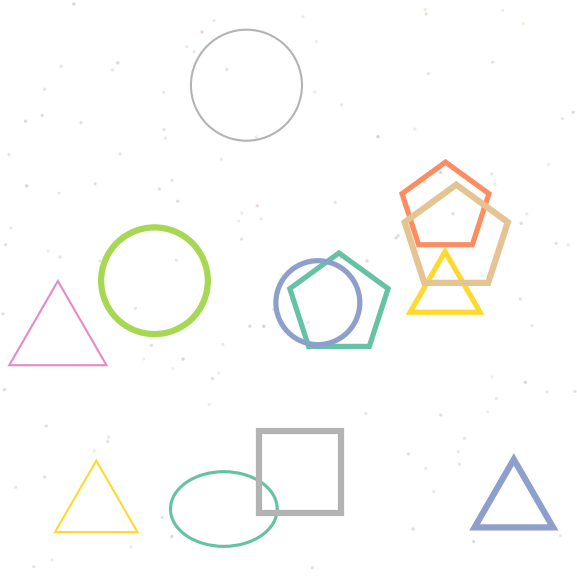[{"shape": "oval", "thickness": 1.5, "radius": 0.46, "center": [0.388, 0.118]}, {"shape": "pentagon", "thickness": 2.5, "radius": 0.45, "center": [0.587, 0.472]}, {"shape": "pentagon", "thickness": 2.5, "radius": 0.4, "center": [0.771, 0.639]}, {"shape": "circle", "thickness": 2.5, "radius": 0.36, "center": [0.55, 0.475]}, {"shape": "triangle", "thickness": 3, "radius": 0.39, "center": [0.89, 0.125]}, {"shape": "triangle", "thickness": 1, "radius": 0.49, "center": [0.1, 0.415]}, {"shape": "circle", "thickness": 3, "radius": 0.46, "center": [0.267, 0.513]}, {"shape": "triangle", "thickness": 2.5, "radius": 0.35, "center": [0.771, 0.493]}, {"shape": "triangle", "thickness": 1, "radius": 0.41, "center": [0.167, 0.119]}, {"shape": "pentagon", "thickness": 3, "radius": 0.47, "center": [0.79, 0.585]}, {"shape": "circle", "thickness": 1, "radius": 0.48, "center": [0.427, 0.852]}, {"shape": "square", "thickness": 3, "radius": 0.35, "center": [0.52, 0.182]}]